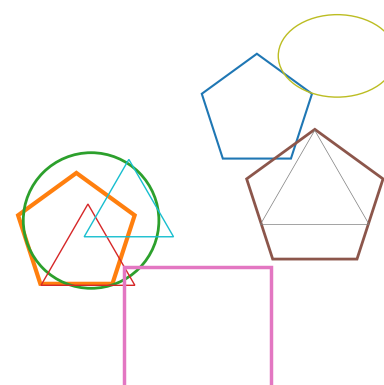[{"shape": "pentagon", "thickness": 1.5, "radius": 0.75, "center": [0.667, 0.71]}, {"shape": "pentagon", "thickness": 3, "radius": 0.8, "center": [0.198, 0.392]}, {"shape": "circle", "thickness": 2, "radius": 0.88, "center": [0.237, 0.427]}, {"shape": "triangle", "thickness": 1, "radius": 0.7, "center": [0.228, 0.329]}, {"shape": "pentagon", "thickness": 2, "radius": 0.93, "center": [0.818, 0.478]}, {"shape": "square", "thickness": 2.5, "radius": 0.95, "center": [0.513, 0.115]}, {"shape": "triangle", "thickness": 0.5, "radius": 0.82, "center": [0.818, 0.498]}, {"shape": "oval", "thickness": 1, "radius": 0.77, "center": [0.876, 0.855]}, {"shape": "triangle", "thickness": 1, "radius": 0.67, "center": [0.335, 0.452]}]